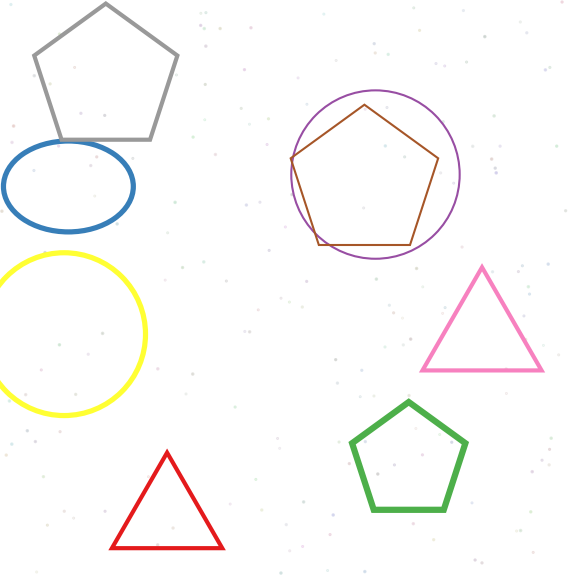[{"shape": "triangle", "thickness": 2, "radius": 0.55, "center": [0.289, 0.105]}, {"shape": "oval", "thickness": 2.5, "radius": 0.56, "center": [0.118, 0.676]}, {"shape": "pentagon", "thickness": 3, "radius": 0.52, "center": [0.708, 0.2]}, {"shape": "circle", "thickness": 1, "radius": 0.73, "center": [0.65, 0.697]}, {"shape": "circle", "thickness": 2.5, "radius": 0.7, "center": [0.111, 0.421]}, {"shape": "pentagon", "thickness": 1, "radius": 0.67, "center": [0.631, 0.684]}, {"shape": "triangle", "thickness": 2, "radius": 0.6, "center": [0.835, 0.417]}, {"shape": "pentagon", "thickness": 2, "radius": 0.65, "center": [0.183, 0.863]}]